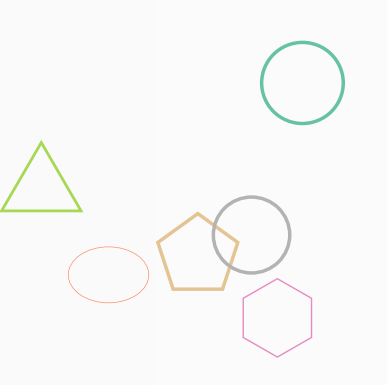[{"shape": "circle", "thickness": 2.5, "radius": 0.53, "center": [0.781, 0.785]}, {"shape": "oval", "thickness": 0.5, "radius": 0.52, "center": [0.28, 0.286]}, {"shape": "hexagon", "thickness": 1, "radius": 0.51, "center": [0.716, 0.174]}, {"shape": "triangle", "thickness": 2, "radius": 0.59, "center": [0.107, 0.511]}, {"shape": "pentagon", "thickness": 2.5, "radius": 0.54, "center": [0.511, 0.337]}, {"shape": "circle", "thickness": 2.5, "radius": 0.49, "center": [0.649, 0.39]}]